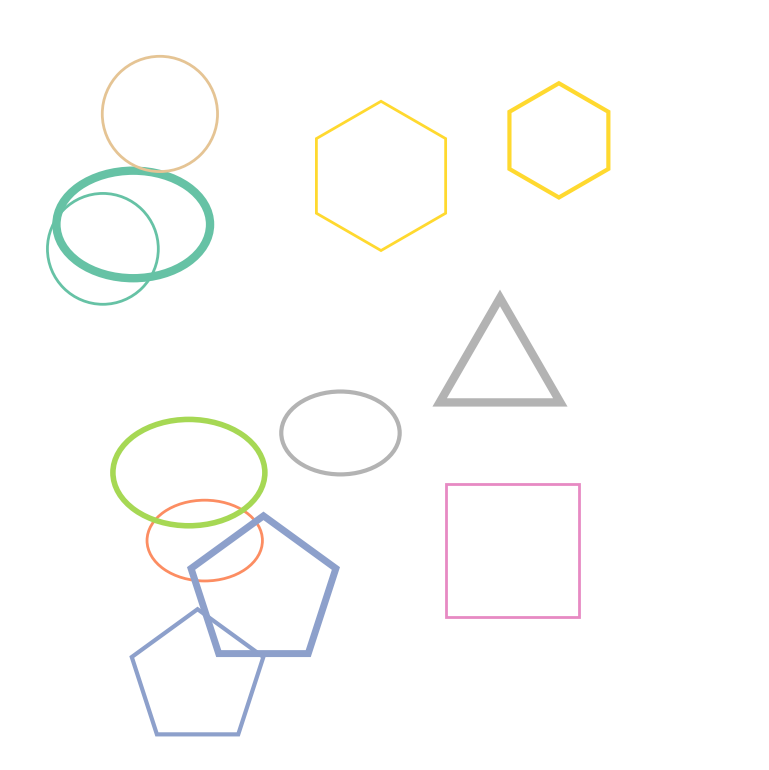[{"shape": "oval", "thickness": 3, "radius": 0.5, "center": [0.173, 0.709]}, {"shape": "circle", "thickness": 1, "radius": 0.36, "center": [0.134, 0.677]}, {"shape": "oval", "thickness": 1, "radius": 0.37, "center": [0.266, 0.298]}, {"shape": "pentagon", "thickness": 1.5, "radius": 0.45, "center": [0.257, 0.119]}, {"shape": "pentagon", "thickness": 2.5, "radius": 0.49, "center": [0.342, 0.231]}, {"shape": "square", "thickness": 1, "radius": 0.43, "center": [0.665, 0.285]}, {"shape": "oval", "thickness": 2, "radius": 0.49, "center": [0.245, 0.386]}, {"shape": "hexagon", "thickness": 1, "radius": 0.48, "center": [0.495, 0.772]}, {"shape": "hexagon", "thickness": 1.5, "radius": 0.37, "center": [0.726, 0.818]}, {"shape": "circle", "thickness": 1, "radius": 0.37, "center": [0.208, 0.852]}, {"shape": "triangle", "thickness": 3, "radius": 0.45, "center": [0.649, 0.523]}, {"shape": "oval", "thickness": 1.5, "radius": 0.38, "center": [0.442, 0.438]}]